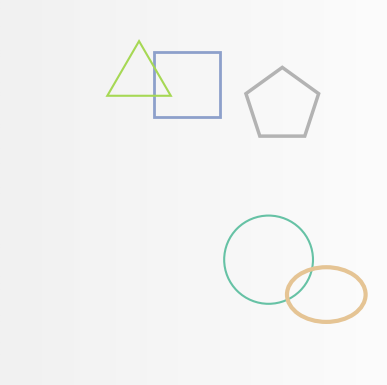[{"shape": "circle", "thickness": 1.5, "radius": 0.57, "center": [0.693, 0.325]}, {"shape": "square", "thickness": 2, "radius": 0.43, "center": [0.483, 0.781]}, {"shape": "triangle", "thickness": 1.5, "radius": 0.47, "center": [0.359, 0.799]}, {"shape": "oval", "thickness": 3, "radius": 0.51, "center": [0.842, 0.235]}, {"shape": "pentagon", "thickness": 2.5, "radius": 0.49, "center": [0.728, 0.726]}]